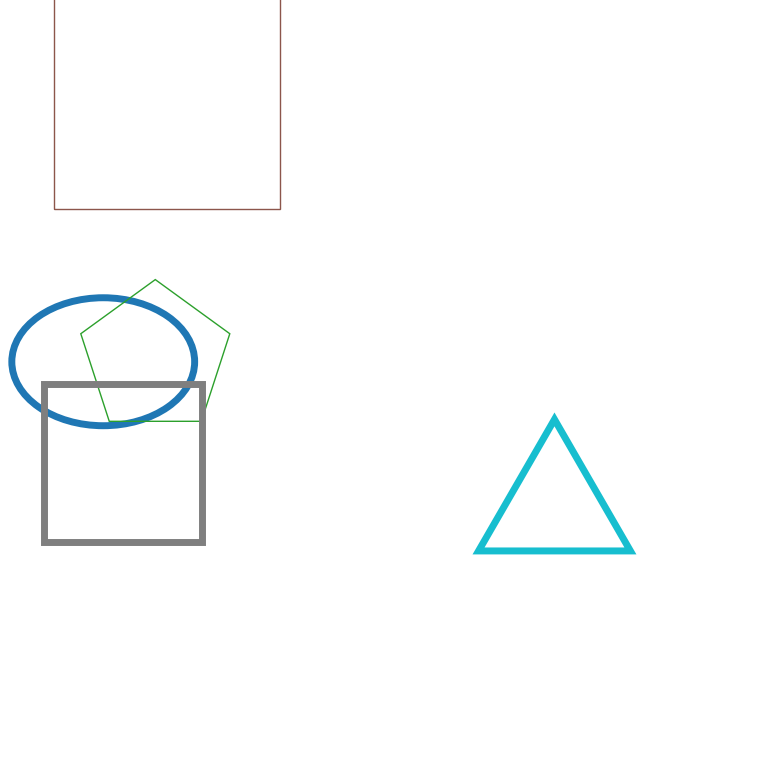[{"shape": "oval", "thickness": 2.5, "radius": 0.59, "center": [0.134, 0.53]}, {"shape": "pentagon", "thickness": 0.5, "radius": 0.51, "center": [0.202, 0.535]}, {"shape": "square", "thickness": 0.5, "radius": 0.73, "center": [0.217, 0.875]}, {"shape": "square", "thickness": 2.5, "radius": 0.51, "center": [0.16, 0.399]}, {"shape": "triangle", "thickness": 2.5, "radius": 0.57, "center": [0.72, 0.341]}]